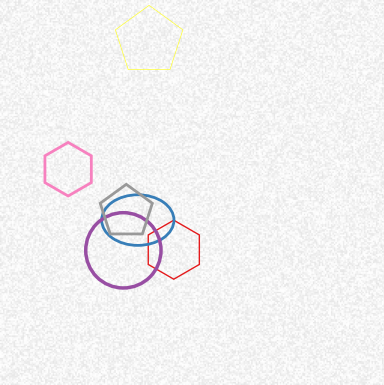[{"shape": "hexagon", "thickness": 1, "radius": 0.38, "center": [0.451, 0.351]}, {"shape": "oval", "thickness": 2, "radius": 0.47, "center": [0.358, 0.428]}, {"shape": "circle", "thickness": 2.5, "radius": 0.49, "center": [0.32, 0.35]}, {"shape": "pentagon", "thickness": 0.5, "radius": 0.46, "center": [0.387, 0.894]}, {"shape": "hexagon", "thickness": 2, "radius": 0.35, "center": [0.177, 0.56]}, {"shape": "pentagon", "thickness": 2, "radius": 0.36, "center": [0.328, 0.45]}]